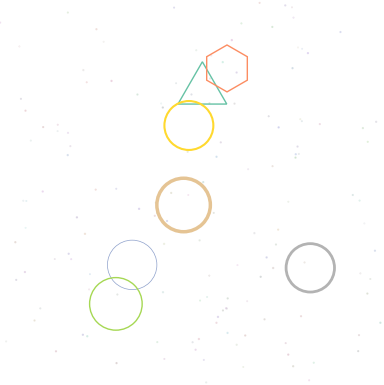[{"shape": "triangle", "thickness": 1, "radius": 0.37, "center": [0.526, 0.766]}, {"shape": "hexagon", "thickness": 1, "radius": 0.3, "center": [0.59, 0.822]}, {"shape": "circle", "thickness": 0.5, "radius": 0.32, "center": [0.343, 0.312]}, {"shape": "circle", "thickness": 1, "radius": 0.34, "center": [0.301, 0.211]}, {"shape": "circle", "thickness": 1.5, "radius": 0.32, "center": [0.491, 0.674]}, {"shape": "circle", "thickness": 2.5, "radius": 0.35, "center": [0.477, 0.468]}, {"shape": "circle", "thickness": 2, "radius": 0.31, "center": [0.806, 0.304]}]